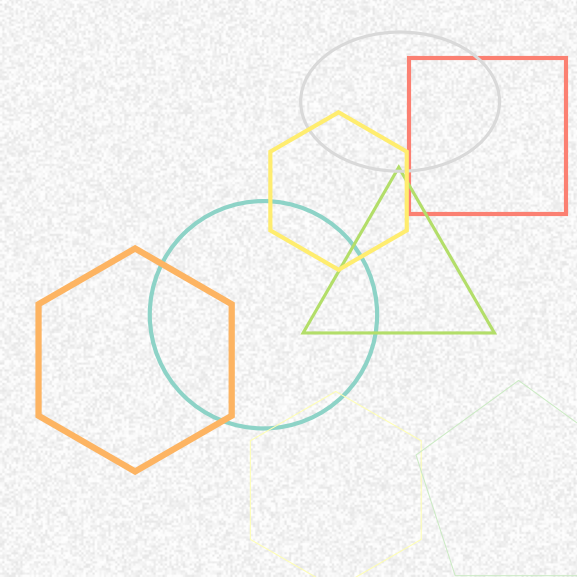[{"shape": "circle", "thickness": 2, "radius": 0.98, "center": [0.456, 0.454]}, {"shape": "hexagon", "thickness": 0.5, "radius": 0.85, "center": [0.581, 0.15]}, {"shape": "square", "thickness": 2, "radius": 0.68, "center": [0.844, 0.764]}, {"shape": "hexagon", "thickness": 3, "radius": 0.97, "center": [0.234, 0.376]}, {"shape": "triangle", "thickness": 1.5, "radius": 0.96, "center": [0.691, 0.518]}, {"shape": "oval", "thickness": 1.5, "radius": 0.86, "center": [0.693, 0.823]}, {"shape": "pentagon", "thickness": 0.5, "radius": 0.93, "center": [0.898, 0.153]}, {"shape": "hexagon", "thickness": 2, "radius": 0.68, "center": [0.586, 0.668]}]